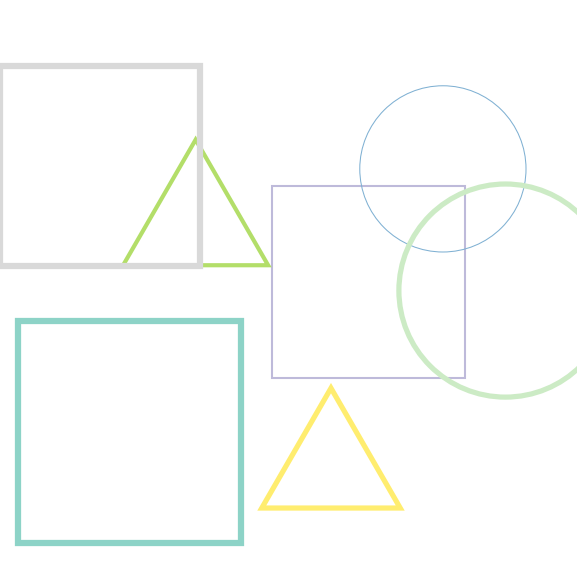[{"shape": "square", "thickness": 3, "radius": 0.96, "center": [0.224, 0.251]}, {"shape": "square", "thickness": 1, "radius": 0.83, "center": [0.639, 0.511]}, {"shape": "circle", "thickness": 0.5, "radius": 0.72, "center": [0.767, 0.707]}, {"shape": "triangle", "thickness": 2, "radius": 0.72, "center": [0.339, 0.612]}, {"shape": "square", "thickness": 3, "radius": 0.87, "center": [0.173, 0.712]}, {"shape": "circle", "thickness": 2.5, "radius": 0.92, "center": [0.875, 0.496]}, {"shape": "triangle", "thickness": 2.5, "radius": 0.69, "center": [0.573, 0.189]}]